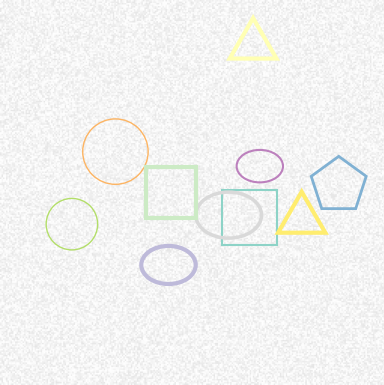[{"shape": "square", "thickness": 1.5, "radius": 0.36, "center": [0.649, 0.435]}, {"shape": "triangle", "thickness": 3, "radius": 0.35, "center": [0.657, 0.883]}, {"shape": "oval", "thickness": 3, "radius": 0.35, "center": [0.438, 0.312]}, {"shape": "pentagon", "thickness": 2, "radius": 0.38, "center": [0.88, 0.519]}, {"shape": "circle", "thickness": 1, "radius": 0.42, "center": [0.3, 0.606]}, {"shape": "circle", "thickness": 1, "radius": 0.33, "center": [0.187, 0.418]}, {"shape": "oval", "thickness": 2.5, "radius": 0.43, "center": [0.594, 0.441]}, {"shape": "oval", "thickness": 1.5, "radius": 0.3, "center": [0.675, 0.568]}, {"shape": "square", "thickness": 3, "radius": 0.33, "center": [0.444, 0.5]}, {"shape": "triangle", "thickness": 3, "radius": 0.35, "center": [0.784, 0.431]}]